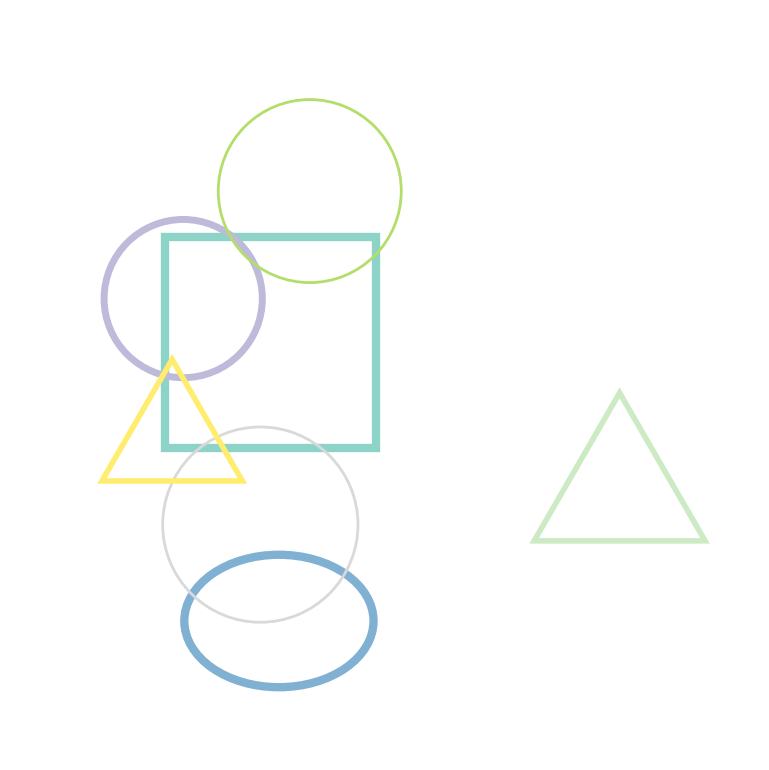[{"shape": "square", "thickness": 3, "radius": 0.69, "center": [0.351, 0.555]}, {"shape": "circle", "thickness": 2.5, "radius": 0.51, "center": [0.238, 0.612]}, {"shape": "oval", "thickness": 3, "radius": 0.61, "center": [0.362, 0.194]}, {"shape": "circle", "thickness": 1, "radius": 0.59, "center": [0.402, 0.752]}, {"shape": "circle", "thickness": 1, "radius": 0.63, "center": [0.338, 0.319]}, {"shape": "triangle", "thickness": 2, "radius": 0.64, "center": [0.805, 0.362]}, {"shape": "triangle", "thickness": 2, "radius": 0.53, "center": [0.224, 0.428]}]